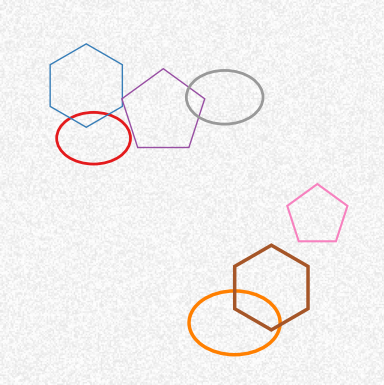[{"shape": "oval", "thickness": 2, "radius": 0.48, "center": [0.243, 0.641]}, {"shape": "hexagon", "thickness": 1, "radius": 0.54, "center": [0.224, 0.778]}, {"shape": "pentagon", "thickness": 1, "radius": 0.57, "center": [0.424, 0.708]}, {"shape": "oval", "thickness": 2.5, "radius": 0.59, "center": [0.609, 0.161]}, {"shape": "hexagon", "thickness": 2.5, "radius": 0.55, "center": [0.705, 0.253]}, {"shape": "pentagon", "thickness": 1.5, "radius": 0.41, "center": [0.824, 0.44]}, {"shape": "oval", "thickness": 2, "radius": 0.5, "center": [0.584, 0.747]}]